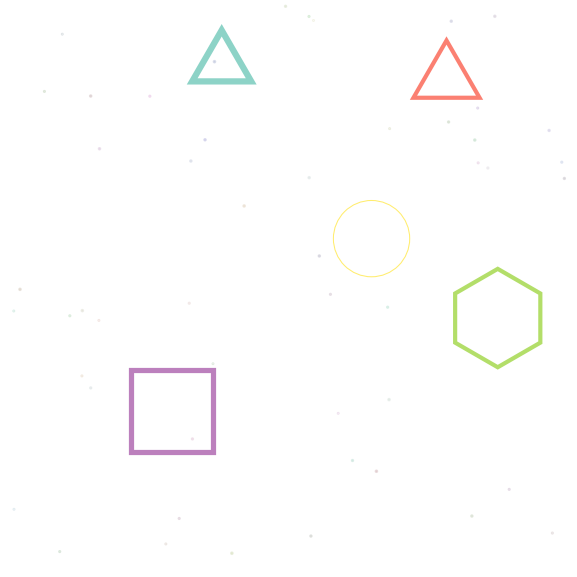[{"shape": "triangle", "thickness": 3, "radius": 0.3, "center": [0.384, 0.888]}, {"shape": "triangle", "thickness": 2, "radius": 0.33, "center": [0.773, 0.863]}, {"shape": "hexagon", "thickness": 2, "radius": 0.43, "center": [0.862, 0.448]}, {"shape": "square", "thickness": 2.5, "radius": 0.36, "center": [0.298, 0.288]}, {"shape": "circle", "thickness": 0.5, "radius": 0.33, "center": [0.643, 0.586]}]